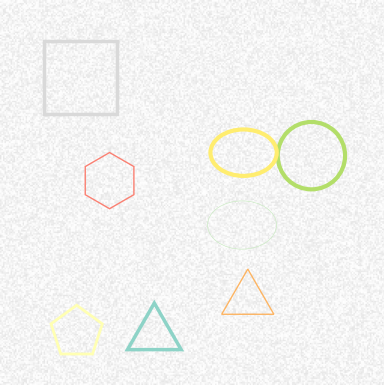[{"shape": "triangle", "thickness": 2.5, "radius": 0.4, "center": [0.401, 0.132]}, {"shape": "pentagon", "thickness": 2, "radius": 0.35, "center": [0.199, 0.137]}, {"shape": "hexagon", "thickness": 1, "radius": 0.36, "center": [0.285, 0.531]}, {"shape": "triangle", "thickness": 1, "radius": 0.39, "center": [0.644, 0.223]}, {"shape": "circle", "thickness": 3, "radius": 0.44, "center": [0.809, 0.596]}, {"shape": "square", "thickness": 2.5, "radius": 0.47, "center": [0.209, 0.799]}, {"shape": "oval", "thickness": 0.5, "radius": 0.45, "center": [0.629, 0.416]}, {"shape": "oval", "thickness": 3, "radius": 0.43, "center": [0.633, 0.603]}]